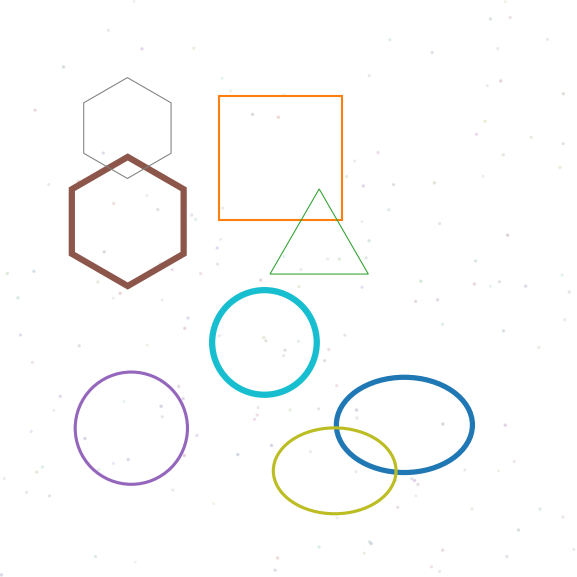[{"shape": "oval", "thickness": 2.5, "radius": 0.59, "center": [0.7, 0.263]}, {"shape": "square", "thickness": 1, "radius": 0.53, "center": [0.485, 0.725]}, {"shape": "triangle", "thickness": 0.5, "radius": 0.49, "center": [0.553, 0.574]}, {"shape": "circle", "thickness": 1.5, "radius": 0.49, "center": [0.227, 0.258]}, {"shape": "hexagon", "thickness": 3, "radius": 0.56, "center": [0.221, 0.616]}, {"shape": "hexagon", "thickness": 0.5, "radius": 0.44, "center": [0.221, 0.777]}, {"shape": "oval", "thickness": 1.5, "radius": 0.53, "center": [0.58, 0.184]}, {"shape": "circle", "thickness": 3, "radius": 0.45, "center": [0.458, 0.406]}]